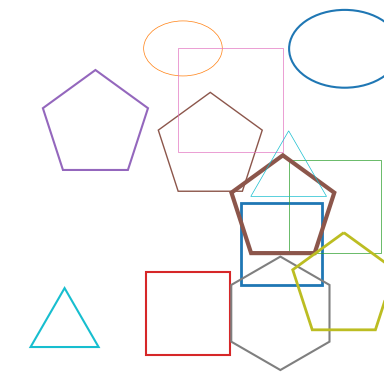[{"shape": "square", "thickness": 2, "radius": 0.53, "center": [0.731, 0.366]}, {"shape": "oval", "thickness": 1.5, "radius": 0.72, "center": [0.895, 0.873]}, {"shape": "oval", "thickness": 0.5, "radius": 0.51, "center": [0.475, 0.874]}, {"shape": "square", "thickness": 0.5, "radius": 0.6, "center": [0.869, 0.464]}, {"shape": "square", "thickness": 1.5, "radius": 0.54, "center": [0.488, 0.186]}, {"shape": "pentagon", "thickness": 1.5, "radius": 0.72, "center": [0.248, 0.675]}, {"shape": "pentagon", "thickness": 1, "radius": 0.71, "center": [0.546, 0.618]}, {"shape": "pentagon", "thickness": 3, "radius": 0.7, "center": [0.735, 0.456]}, {"shape": "square", "thickness": 0.5, "radius": 0.68, "center": [0.599, 0.74]}, {"shape": "hexagon", "thickness": 1.5, "radius": 0.74, "center": [0.728, 0.186]}, {"shape": "pentagon", "thickness": 2, "radius": 0.7, "center": [0.893, 0.256]}, {"shape": "triangle", "thickness": 1.5, "radius": 0.51, "center": [0.168, 0.15]}, {"shape": "triangle", "thickness": 0.5, "radius": 0.57, "center": [0.75, 0.547]}]